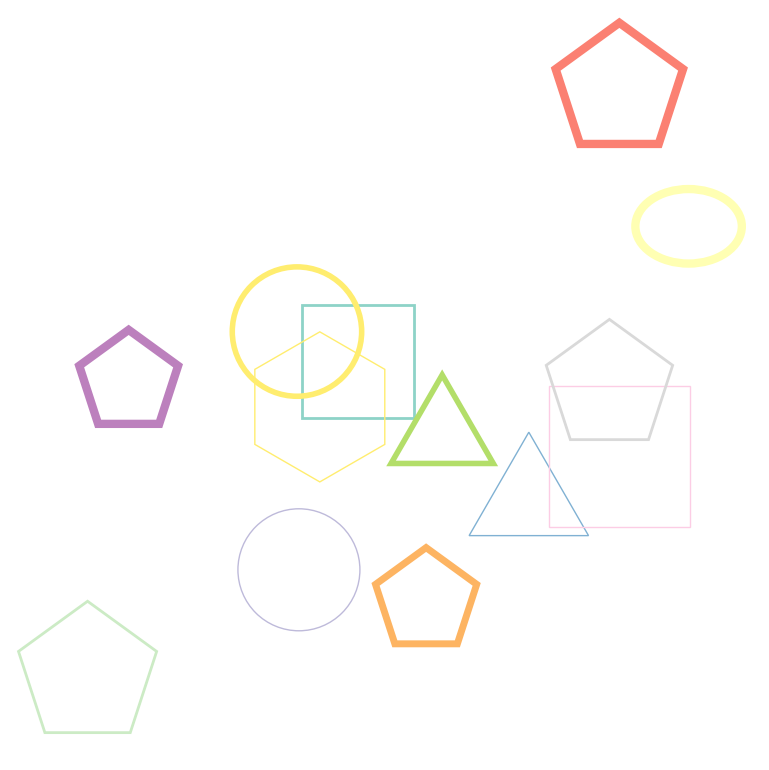[{"shape": "square", "thickness": 1, "radius": 0.36, "center": [0.465, 0.531]}, {"shape": "oval", "thickness": 3, "radius": 0.35, "center": [0.894, 0.706]}, {"shape": "circle", "thickness": 0.5, "radius": 0.4, "center": [0.388, 0.26]}, {"shape": "pentagon", "thickness": 3, "radius": 0.43, "center": [0.804, 0.883]}, {"shape": "triangle", "thickness": 0.5, "radius": 0.45, "center": [0.687, 0.349]}, {"shape": "pentagon", "thickness": 2.5, "radius": 0.35, "center": [0.553, 0.22]}, {"shape": "triangle", "thickness": 2, "radius": 0.38, "center": [0.574, 0.436]}, {"shape": "square", "thickness": 0.5, "radius": 0.46, "center": [0.805, 0.408]}, {"shape": "pentagon", "thickness": 1, "radius": 0.43, "center": [0.791, 0.499]}, {"shape": "pentagon", "thickness": 3, "radius": 0.34, "center": [0.167, 0.504]}, {"shape": "pentagon", "thickness": 1, "radius": 0.47, "center": [0.114, 0.125]}, {"shape": "circle", "thickness": 2, "radius": 0.42, "center": [0.386, 0.569]}, {"shape": "hexagon", "thickness": 0.5, "radius": 0.49, "center": [0.415, 0.472]}]